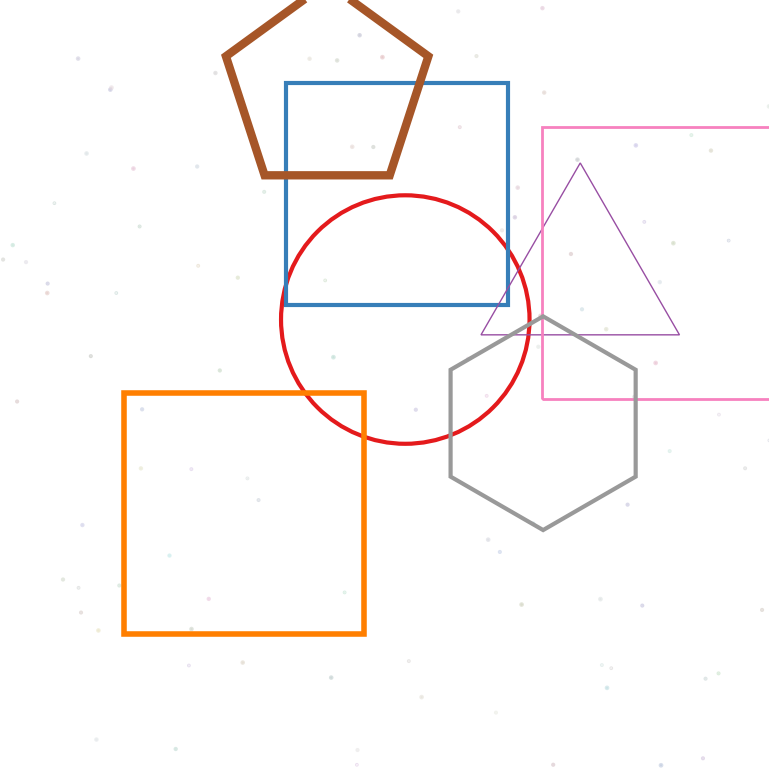[{"shape": "circle", "thickness": 1.5, "radius": 0.81, "center": [0.526, 0.585]}, {"shape": "square", "thickness": 1.5, "radius": 0.72, "center": [0.516, 0.748]}, {"shape": "triangle", "thickness": 0.5, "radius": 0.74, "center": [0.754, 0.64]}, {"shape": "square", "thickness": 2, "radius": 0.78, "center": [0.317, 0.333]}, {"shape": "pentagon", "thickness": 3, "radius": 0.69, "center": [0.425, 0.884]}, {"shape": "square", "thickness": 1, "radius": 0.89, "center": [0.881, 0.658]}, {"shape": "hexagon", "thickness": 1.5, "radius": 0.69, "center": [0.705, 0.45]}]